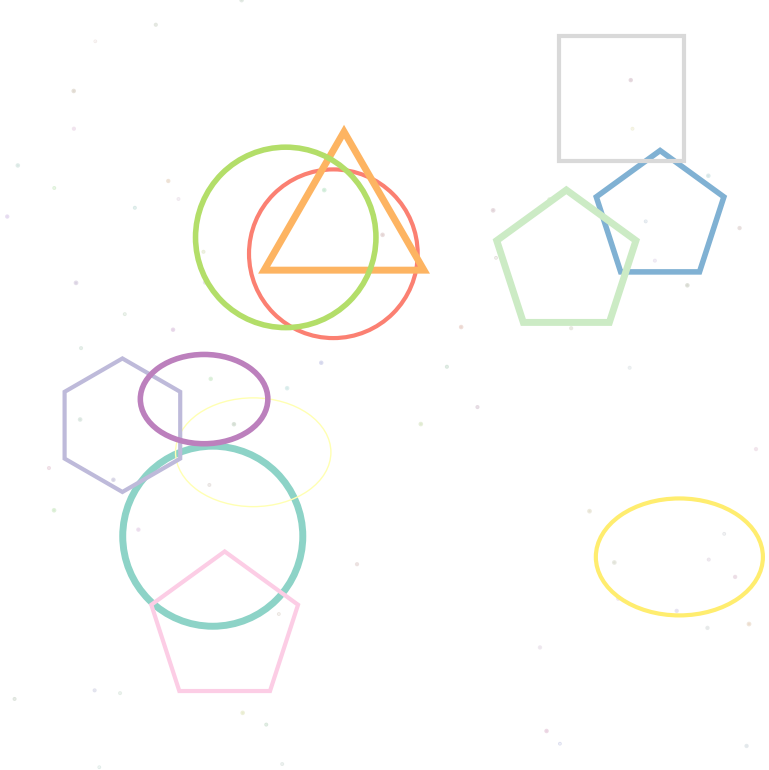[{"shape": "circle", "thickness": 2.5, "radius": 0.58, "center": [0.276, 0.304]}, {"shape": "oval", "thickness": 0.5, "radius": 0.5, "center": [0.329, 0.413]}, {"shape": "hexagon", "thickness": 1.5, "radius": 0.43, "center": [0.159, 0.448]}, {"shape": "circle", "thickness": 1.5, "radius": 0.55, "center": [0.433, 0.67]}, {"shape": "pentagon", "thickness": 2, "radius": 0.44, "center": [0.857, 0.717]}, {"shape": "triangle", "thickness": 2.5, "radius": 0.6, "center": [0.447, 0.709]}, {"shape": "circle", "thickness": 2, "radius": 0.59, "center": [0.371, 0.692]}, {"shape": "pentagon", "thickness": 1.5, "radius": 0.5, "center": [0.292, 0.184]}, {"shape": "square", "thickness": 1.5, "radius": 0.41, "center": [0.807, 0.872]}, {"shape": "oval", "thickness": 2, "radius": 0.41, "center": [0.265, 0.482]}, {"shape": "pentagon", "thickness": 2.5, "radius": 0.48, "center": [0.736, 0.658]}, {"shape": "oval", "thickness": 1.5, "radius": 0.54, "center": [0.882, 0.277]}]